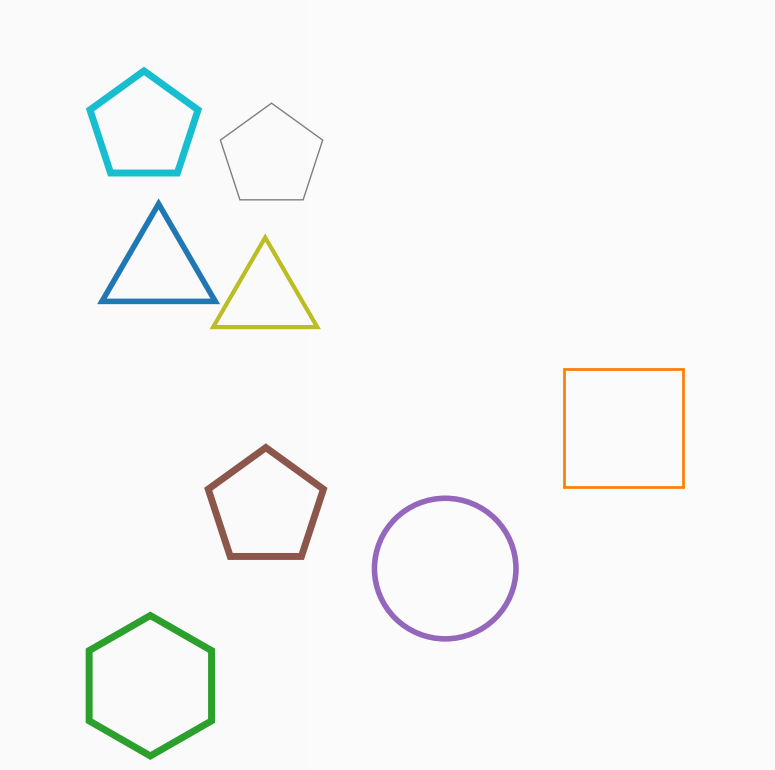[{"shape": "triangle", "thickness": 2, "radius": 0.42, "center": [0.205, 0.651]}, {"shape": "square", "thickness": 1, "radius": 0.38, "center": [0.805, 0.444]}, {"shape": "hexagon", "thickness": 2.5, "radius": 0.46, "center": [0.194, 0.109]}, {"shape": "circle", "thickness": 2, "radius": 0.46, "center": [0.574, 0.262]}, {"shape": "pentagon", "thickness": 2.5, "radius": 0.39, "center": [0.343, 0.341]}, {"shape": "pentagon", "thickness": 0.5, "radius": 0.35, "center": [0.35, 0.797]}, {"shape": "triangle", "thickness": 1.5, "radius": 0.39, "center": [0.342, 0.614]}, {"shape": "pentagon", "thickness": 2.5, "radius": 0.37, "center": [0.186, 0.835]}]